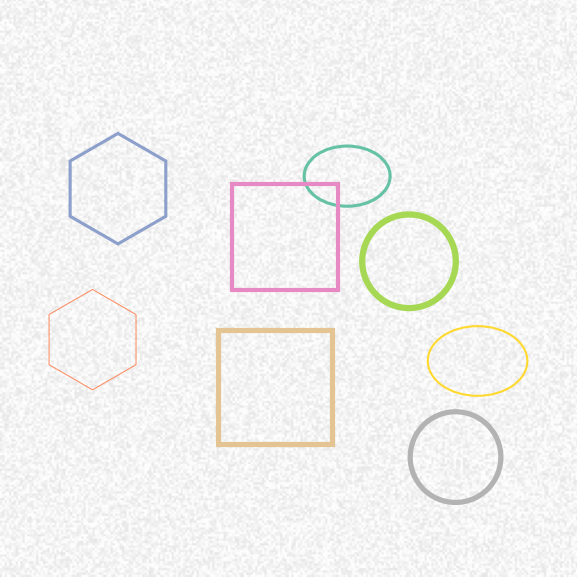[{"shape": "oval", "thickness": 1.5, "radius": 0.37, "center": [0.601, 0.694]}, {"shape": "hexagon", "thickness": 0.5, "radius": 0.43, "center": [0.16, 0.411]}, {"shape": "hexagon", "thickness": 1.5, "radius": 0.48, "center": [0.204, 0.672]}, {"shape": "square", "thickness": 2, "radius": 0.46, "center": [0.493, 0.589]}, {"shape": "circle", "thickness": 3, "radius": 0.41, "center": [0.708, 0.547]}, {"shape": "oval", "thickness": 1, "radius": 0.43, "center": [0.827, 0.374]}, {"shape": "square", "thickness": 2.5, "radius": 0.49, "center": [0.476, 0.33]}, {"shape": "circle", "thickness": 2.5, "radius": 0.39, "center": [0.789, 0.208]}]